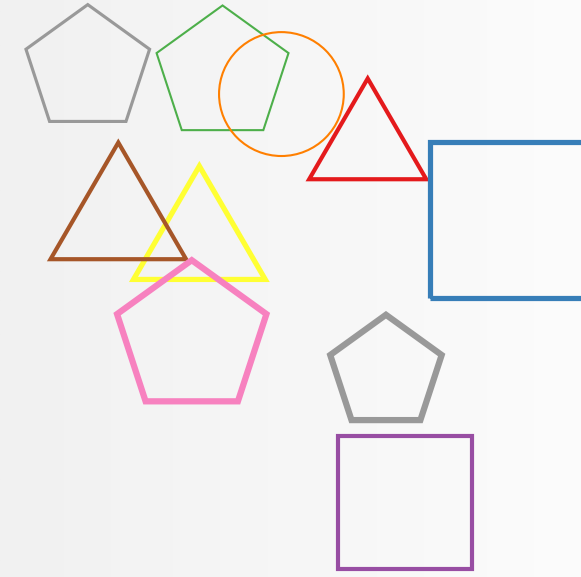[{"shape": "triangle", "thickness": 2, "radius": 0.58, "center": [0.633, 0.747]}, {"shape": "square", "thickness": 2.5, "radius": 0.68, "center": [0.875, 0.618]}, {"shape": "pentagon", "thickness": 1, "radius": 0.6, "center": [0.383, 0.87]}, {"shape": "square", "thickness": 2, "radius": 0.58, "center": [0.696, 0.13]}, {"shape": "circle", "thickness": 1, "radius": 0.54, "center": [0.484, 0.836]}, {"shape": "triangle", "thickness": 2.5, "radius": 0.65, "center": [0.343, 0.581]}, {"shape": "triangle", "thickness": 2, "radius": 0.67, "center": [0.204, 0.618]}, {"shape": "pentagon", "thickness": 3, "radius": 0.68, "center": [0.33, 0.414]}, {"shape": "pentagon", "thickness": 3, "radius": 0.5, "center": [0.664, 0.353]}, {"shape": "pentagon", "thickness": 1.5, "radius": 0.56, "center": [0.151, 0.879]}]